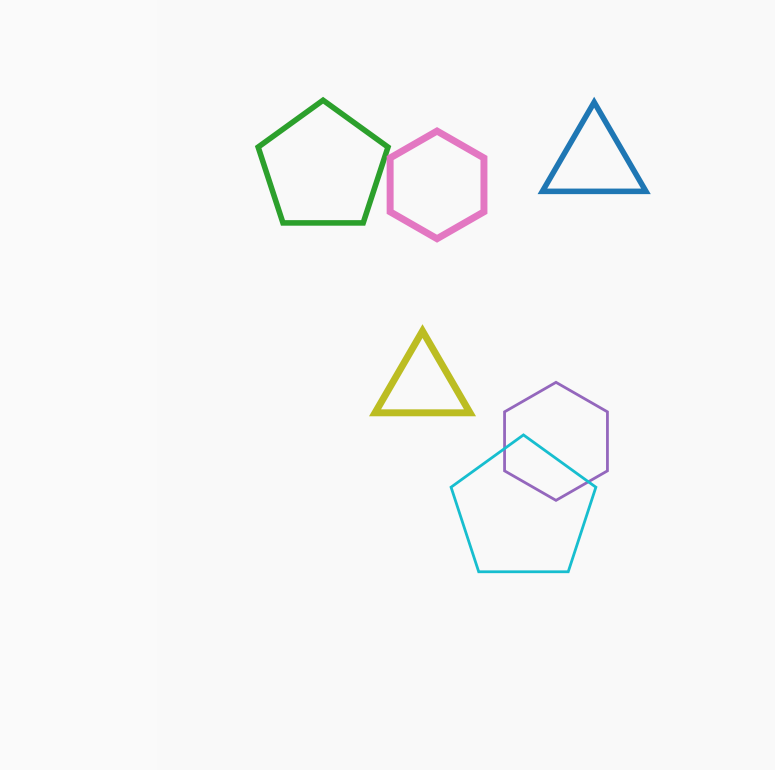[{"shape": "triangle", "thickness": 2, "radius": 0.39, "center": [0.767, 0.79]}, {"shape": "pentagon", "thickness": 2, "radius": 0.44, "center": [0.417, 0.782]}, {"shape": "hexagon", "thickness": 1, "radius": 0.38, "center": [0.717, 0.427]}, {"shape": "hexagon", "thickness": 2.5, "radius": 0.35, "center": [0.564, 0.76]}, {"shape": "triangle", "thickness": 2.5, "radius": 0.35, "center": [0.545, 0.499]}, {"shape": "pentagon", "thickness": 1, "radius": 0.49, "center": [0.675, 0.337]}]